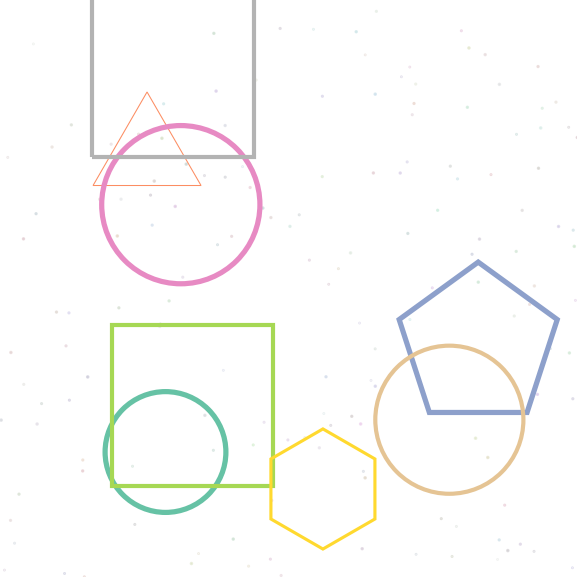[{"shape": "circle", "thickness": 2.5, "radius": 0.52, "center": [0.287, 0.216]}, {"shape": "triangle", "thickness": 0.5, "radius": 0.54, "center": [0.255, 0.732]}, {"shape": "pentagon", "thickness": 2.5, "radius": 0.72, "center": [0.828, 0.401]}, {"shape": "circle", "thickness": 2.5, "radius": 0.68, "center": [0.313, 0.645]}, {"shape": "square", "thickness": 2, "radius": 0.7, "center": [0.334, 0.298]}, {"shape": "hexagon", "thickness": 1.5, "radius": 0.52, "center": [0.559, 0.152]}, {"shape": "circle", "thickness": 2, "radius": 0.64, "center": [0.778, 0.272]}, {"shape": "square", "thickness": 2, "radius": 0.7, "center": [0.3, 0.867]}]